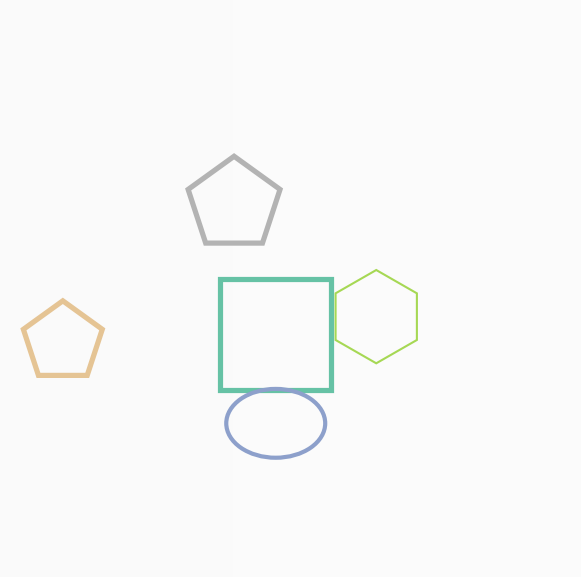[{"shape": "square", "thickness": 2.5, "radius": 0.48, "center": [0.474, 0.42]}, {"shape": "oval", "thickness": 2, "radius": 0.43, "center": [0.474, 0.266]}, {"shape": "hexagon", "thickness": 1, "radius": 0.4, "center": [0.647, 0.451]}, {"shape": "pentagon", "thickness": 2.5, "radius": 0.36, "center": [0.108, 0.407]}, {"shape": "pentagon", "thickness": 2.5, "radius": 0.42, "center": [0.403, 0.645]}]